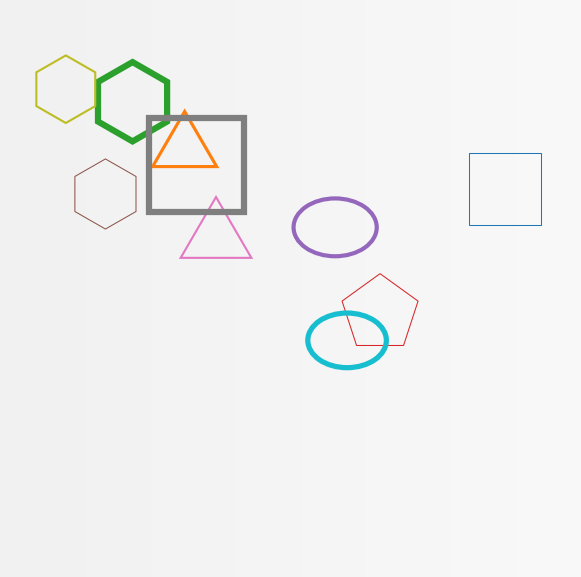[{"shape": "square", "thickness": 0.5, "radius": 0.31, "center": [0.868, 0.672]}, {"shape": "triangle", "thickness": 1.5, "radius": 0.32, "center": [0.318, 0.742]}, {"shape": "hexagon", "thickness": 3, "radius": 0.34, "center": [0.228, 0.823]}, {"shape": "pentagon", "thickness": 0.5, "radius": 0.34, "center": [0.654, 0.457]}, {"shape": "oval", "thickness": 2, "radius": 0.36, "center": [0.577, 0.605]}, {"shape": "hexagon", "thickness": 0.5, "radius": 0.3, "center": [0.181, 0.663]}, {"shape": "triangle", "thickness": 1, "radius": 0.35, "center": [0.372, 0.588]}, {"shape": "square", "thickness": 3, "radius": 0.41, "center": [0.337, 0.714]}, {"shape": "hexagon", "thickness": 1, "radius": 0.29, "center": [0.113, 0.845]}, {"shape": "oval", "thickness": 2.5, "radius": 0.34, "center": [0.597, 0.41]}]